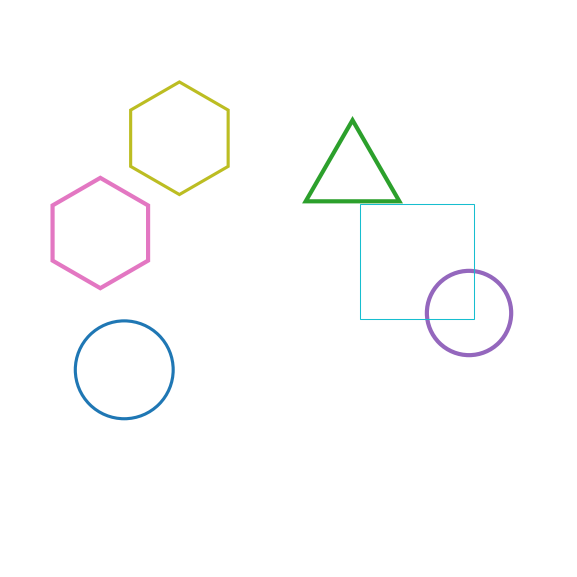[{"shape": "circle", "thickness": 1.5, "radius": 0.42, "center": [0.215, 0.359]}, {"shape": "triangle", "thickness": 2, "radius": 0.47, "center": [0.61, 0.697]}, {"shape": "circle", "thickness": 2, "radius": 0.36, "center": [0.812, 0.457]}, {"shape": "hexagon", "thickness": 2, "radius": 0.48, "center": [0.174, 0.596]}, {"shape": "hexagon", "thickness": 1.5, "radius": 0.49, "center": [0.311, 0.76]}, {"shape": "square", "thickness": 0.5, "radius": 0.5, "center": [0.722, 0.547]}]